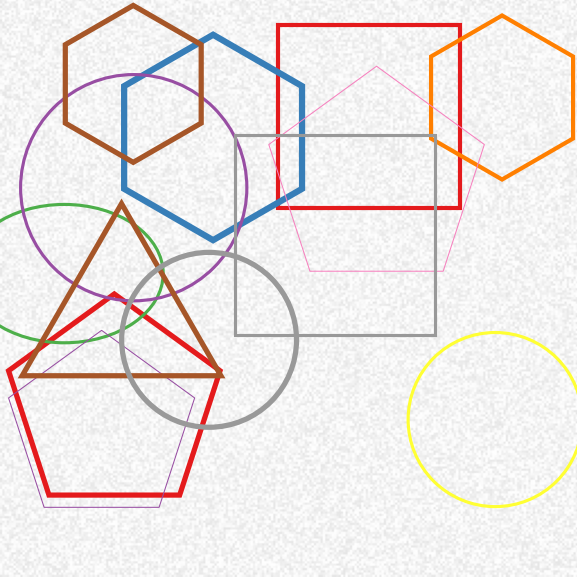[{"shape": "square", "thickness": 2, "radius": 0.79, "center": [0.639, 0.798]}, {"shape": "pentagon", "thickness": 2.5, "radius": 0.96, "center": [0.198, 0.298]}, {"shape": "hexagon", "thickness": 3, "radius": 0.89, "center": [0.369, 0.761]}, {"shape": "oval", "thickness": 1.5, "radius": 0.86, "center": [0.111, 0.525]}, {"shape": "pentagon", "thickness": 0.5, "radius": 0.85, "center": [0.176, 0.258]}, {"shape": "circle", "thickness": 1.5, "radius": 0.98, "center": [0.232, 0.674]}, {"shape": "hexagon", "thickness": 2, "radius": 0.71, "center": [0.869, 0.83]}, {"shape": "circle", "thickness": 1.5, "radius": 0.75, "center": [0.857, 0.273]}, {"shape": "triangle", "thickness": 2.5, "radius": 0.99, "center": [0.21, 0.448]}, {"shape": "hexagon", "thickness": 2.5, "radius": 0.68, "center": [0.231, 0.854]}, {"shape": "pentagon", "thickness": 0.5, "radius": 0.98, "center": [0.652, 0.688]}, {"shape": "circle", "thickness": 2.5, "radius": 0.76, "center": [0.362, 0.411]}, {"shape": "square", "thickness": 1.5, "radius": 0.87, "center": [0.58, 0.593]}]